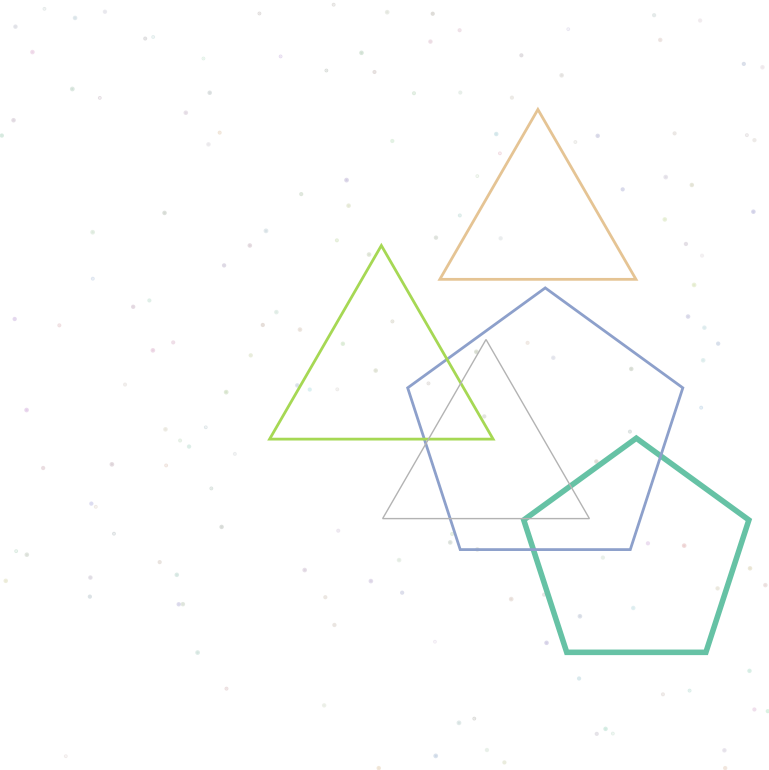[{"shape": "pentagon", "thickness": 2, "radius": 0.77, "center": [0.826, 0.277]}, {"shape": "pentagon", "thickness": 1, "radius": 0.94, "center": [0.708, 0.438]}, {"shape": "triangle", "thickness": 1, "radius": 0.84, "center": [0.495, 0.514]}, {"shape": "triangle", "thickness": 1, "radius": 0.74, "center": [0.699, 0.711]}, {"shape": "triangle", "thickness": 0.5, "radius": 0.78, "center": [0.631, 0.404]}]